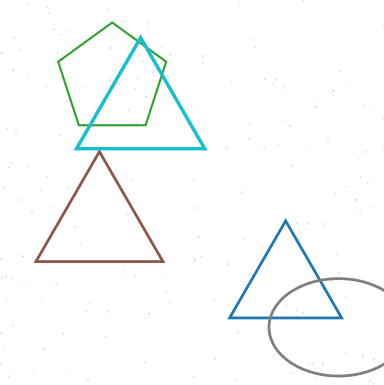[{"shape": "triangle", "thickness": 2, "radius": 0.84, "center": [0.742, 0.258]}, {"shape": "pentagon", "thickness": 1.5, "radius": 0.74, "center": [0.291, 0.794]}, {"shape": "triangle", "thickness": 2, "radius": 0.95, "center": [0.258, 0.416]}, {"shape": "oval", "thickness": 2, "radius": 0.9, "center": [0.879, 0.15]}, {"shape": "triangle", "thickness": 2.5, "radius": 0.96, "center": [0.365, 0.71]}]